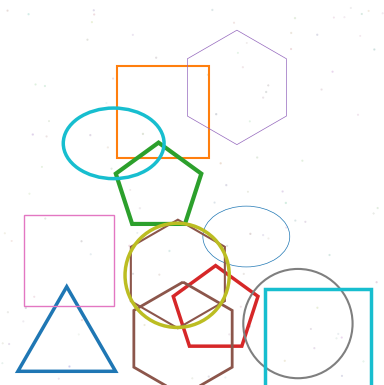[{"shape": "oval", "thickness": 0.5, "radius": 0.56, "center": [0.64, 0.386]}, {"shape": "triangle", "thickness": 2.5, "radius": 0.73, "center": [0.173, 0.109]}, {"shape": "square", "thickness": 1.5, "radius": 0.6, "center": [0.422, 0.71]}, {"shape": "pentagon", "thickness": 3, "radius": 0.58, "center": [0.412, 0.513]}, {"shape": "pentagon", "thickness": 2.5, "radius": 0.58, "center": [0.56, 0.194]}, {"shape": "hexagon", "thickness": 0.5, "radius": 0.74, "center": [0.615, 0.773]}, {"shape": "hexagon", "thickness": 2, "radius": 0.74, "center": [0.475, 0.12]}, {"shape": "hexagon", "thickness": 1.5, "radius": 0.7, "center": [0.462, 0.288]}, {"shape": "square", "thickness": 1, "radius": 0.59, "center": [0.18, 0.323]}, {"shape": "circle", "thickness": 1.5, "radius": 0.71, "center": [0.774, 0.16]}, {"shape": "circle", "thickness": 2.5, "radius": 0.68, "center": [0.46, 0.285]}, {"shape": "square", "thickness": 2.5, "radius": 0.69, "center": [0.826, 0.112]}, {"shape": "oval", "thickness": 2.5, "radius": 0.65, "center": [0.295, 0.628]}]